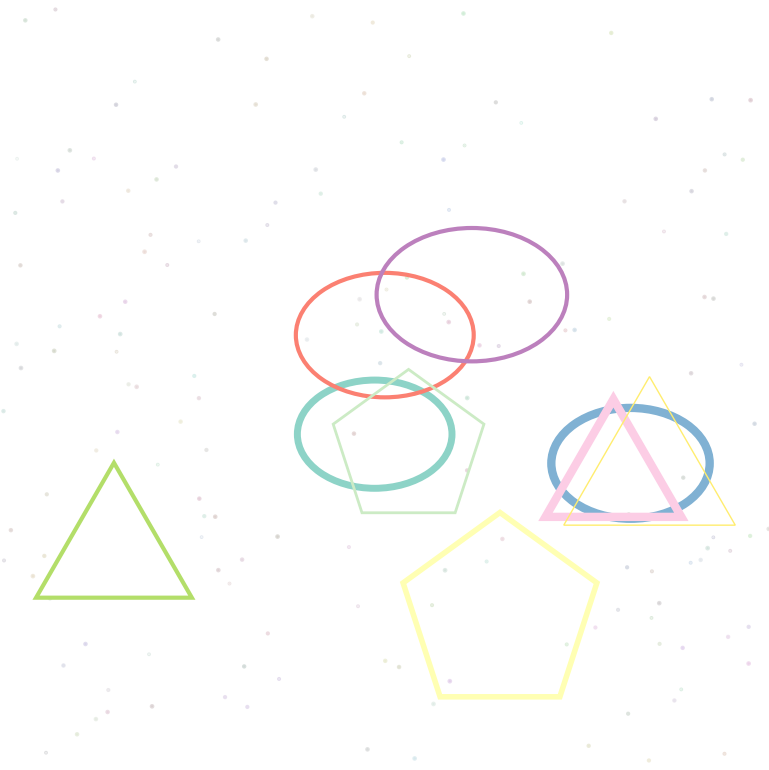[{"shape": "oval", "thickness": 2.5, "radius": 0.5, "center": [0.487, 0.436]}, {"shape": "pentagon", "thickness": 2, "radius": 0.66, "center": [0.649, 0.202]}, {"shape": "oval", "thickness": 1.5, "radius": 0.58, "center": [0.5, 0.565]}, {"shape": "oval", "thickness": 3, "radius": 0.51, "center": [0.819, 0.398]}, {"shape": "triangle", "thickness": 1.5, "radius": 0.58, "center": [0.148, 0.282]}, {"shape": "triangle", "thickness": 3, "radius": 0.51, "center": [0.797, 0.38]}, {"shape": "oval", "thickness": 1.5, "radius": 0.62, "center": [0.613, 0.617]}, {"shape": "pentagon", "thickness": 1, "radius": 0.51, "center": [0.531, 0.417]}, {"shape": "triangle", "thickness": 0.5, "radius": 0.64, "center": [0.844, 0.382]}]